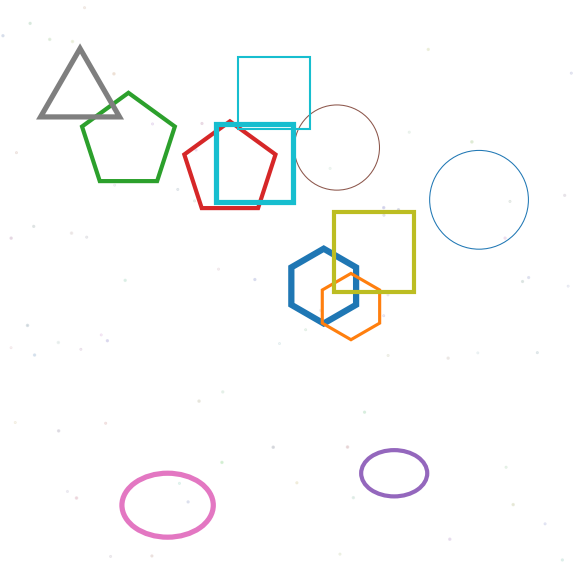[{"shape": "circle", "thickness": 0.5, "radius": 0.43, "center": [0.83, 0.653]}, {"shape": "hexagon", "thickness": 3, "radius": 0.32, "center": [0.561, 0.504]}, {"shape": "hexagon", "thickness": 1.5, "radius": 0.29, "center": [0.608, 0.468]}, {"shape": "pentagon", "thickness": 2, "radius": 0.42, "center": [0.222, 0.754]}, {"shape": "pentagon", "thickness": 2, "radius": 0.42, "center": [0.398, 0.706]}, {"shape": "oval", "thickness": 2, "radius": 0.29, "center": [0.683, 0.18]}, {"shape": "circle", "thickness": 0.5, "radius": 0.37, "center": [0.583, 0.744]}, {"shape": "oval", "thickness": 2.5, "radius": 0.4, "center": [0.29, 0.124]}, {"shape": "triangle", "thickness": 2.5, "radius": 0.39, "center": [0.139, 0.836]}, {"shape": "square", "thickness": 2, "radius": 0.35, "center": [0.648, 0.563]}, {"shape": "square", "thickness": 1, "radius": 0.31, "center": [0.474, 0.838]}, {"shape": "square", "thickness": 2.5, "radius": 0.34, "center": [0.441, 0.717]}]